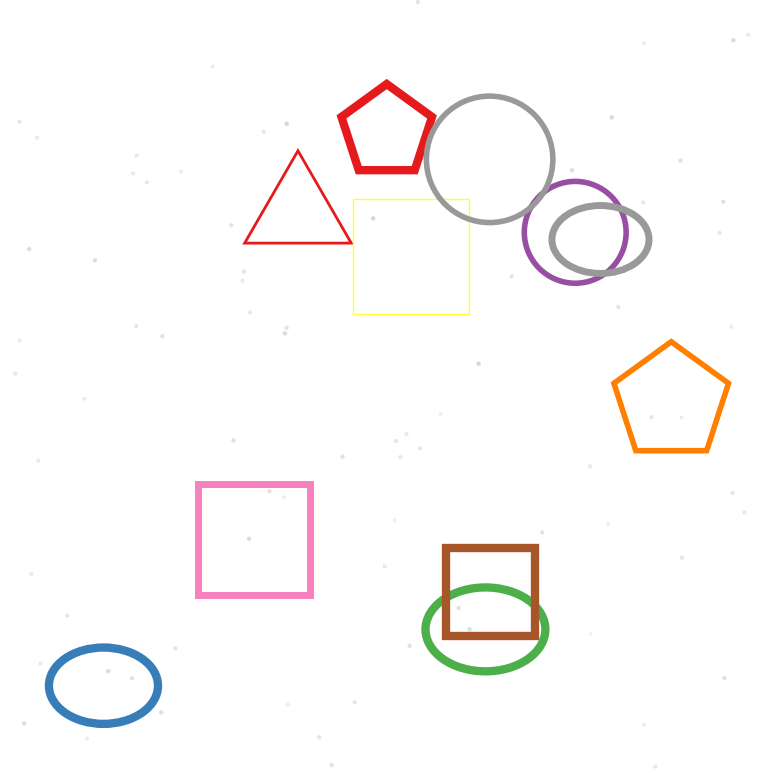[{"shape": "triangle", "thickness": 1, "radius": 0.4, "center": [0.387, 0.724]}, {"shape": "pentagon", "thickness": 3, "radius": 0.31, "center": [0.502, 0.829]}, {"shape": "oval", "thickness": 3, "radius": 0.35, "center": [0.134, 0.109]}, {"shape": "oval", "thickness": 3, "radius": 0.39, "center": [0.63, 0.183]}, {"shape": "circle", "thickness": 2, "radius": 0.33, "center": [0.747, 0.698]}, {"shape": "pentagon", "thickness": 2, "radius": 0.39, "center": [0.872, 0.478]}, {"shape": "square", "thickness": 0.5, "radius": 0.38, "center": [0.534, 0.667]}, {"shape": "square", "thickness": 3, "radius": 0.29, "center": [0.637, 0.231]}, {"shape": "square", "thickness": 2.5, "radius": 0.36, "center": [0.33, 0.299]}, {"shape": "circle", "thickness": 2, "radius": 0.41, "center": [0.636, 0.793]}, {"shape": "oval", "thickness": 2.5, "radius": 0.32, "center": [0.78, 0.689]}]